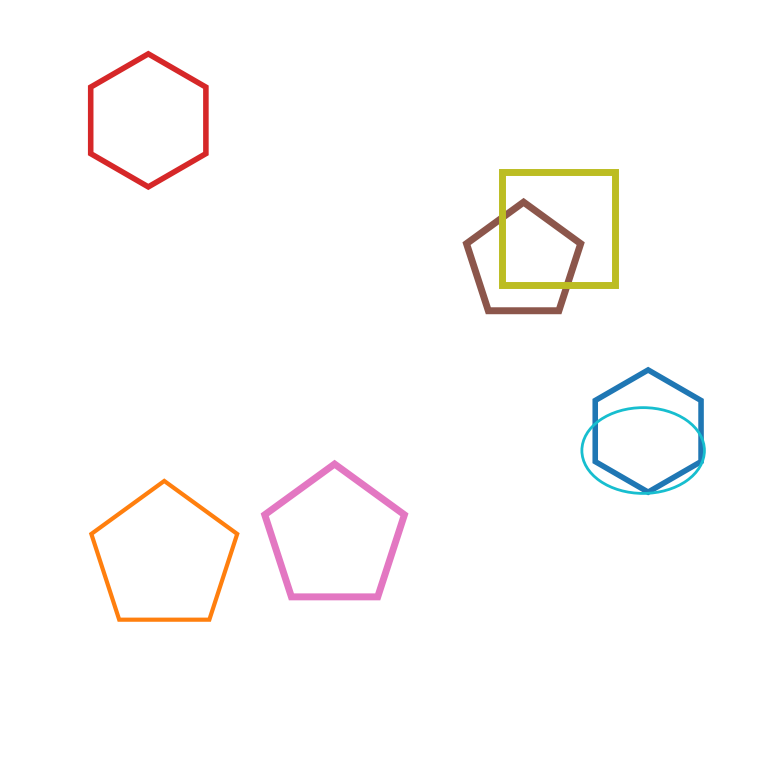[{"shape": "hexagon", "thickness": 2, "radius": 0.4, "center": [0.842, 0.44]}, {"shape": "pentagon", "thickness": 1.5, "radius": 0.5, "center": [0.213, 0.276]}, {"shape": "hexagon", "thickness": 2, "radius": 0.43, "center": [0.193, 0.844]}, {"shape": "pentagon", "thickness": 2.5, "radius": 0.39, "center": [0.68, 0.659]}, {"shape": "pentagon", "thickness": 2.5, "radius": 0.48, "center": [0.435, 0.302]}, {"shape": "square", "thickness": 2.5, "radius": 0.37, "center": [0.725, 0.703]}, {"shape": "oval", "thickness": 1, "radius": 0.4, "center": [0.835, 0.415]}]